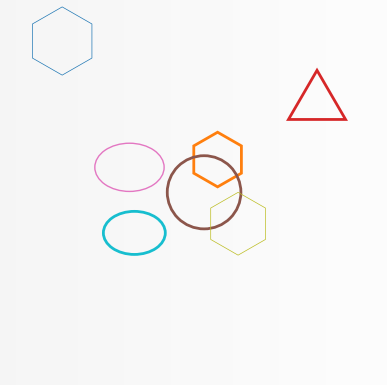[{"shape": "hexagon", "thickness": 0.5, "radius": 0.44, "center": [0.16, 0.893]}, {"shape": "hexagon", "thickness": 2, "radius": 0.35, "center": [0.562, 0.586]}, {"shape": "triangle", "thickness": 2, "radius": 0.43, "center": [0.818, 0.732]}, {"shape": "circle", "thickness": 2, "radius": 0.48, "center": [0.527, 0.501]}, {"shape": "oval", "thickness": 1, "radius": 0.45, "center": [0.334, 0.565]}, {"shape": "hexagon", "thickness": 0.5, "radius": 0.41, "center": [0.614, 0.419]}, {"shape": "oval", "thickness": 2, "radius": 0.4, "center": [0.347, 0.395]}]